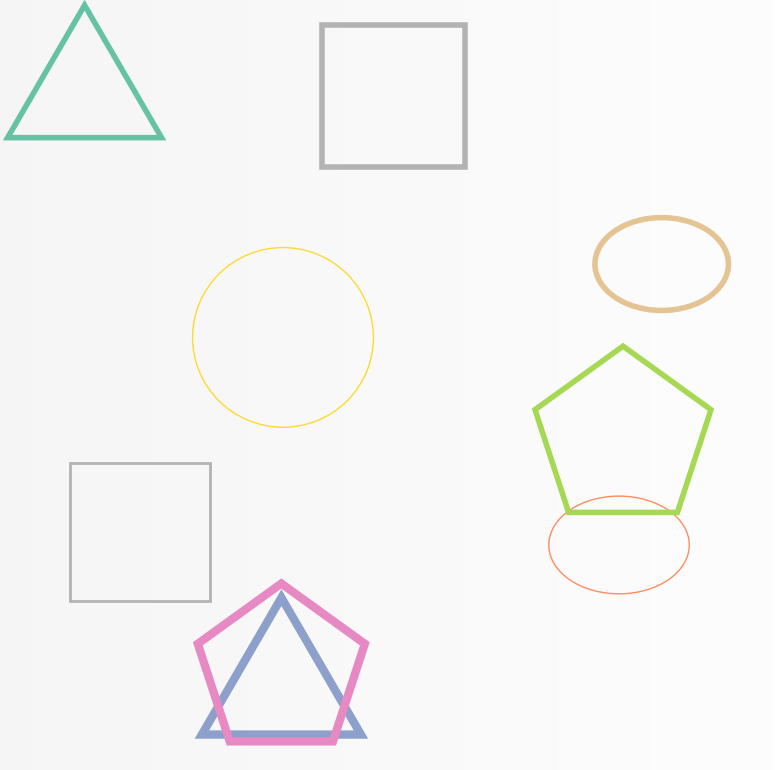[{"shape": "triangle", "thickness": 2, "radius": 0.57, "center": [0.109, 0.879]}, {"shape": "oval", "thickness": 0.5, "radius": 0.45, "center": [0.799, 0.292]}, {"shape": "triangle", "thickness": 3, "radius": 0.59, "center": [0.363, 0.105]}, {"shape": "pentagon", "thickness": 3, "radius": 0.57, "center": [0.363, 0.129]}, {"shape": "pentagon", "thickness": 2, "radius": 0.6, "center": [0.804, 0.431]}, {"shape": "circle", "thickness": 0.5, "radius": 0.58, "center": [0.365, 0.562]}, {"shape": "oval", "thickness": 2, "radius": 0.43, "center": [0.854, 0.657]}, {"shape": "square", "thickness": 2, "radius": 0.46, "center": [0.508, 0.875]}, {"shape": "square", "thickness": 1, "radius": 0.45, "center": [0.181, 0.309]}]